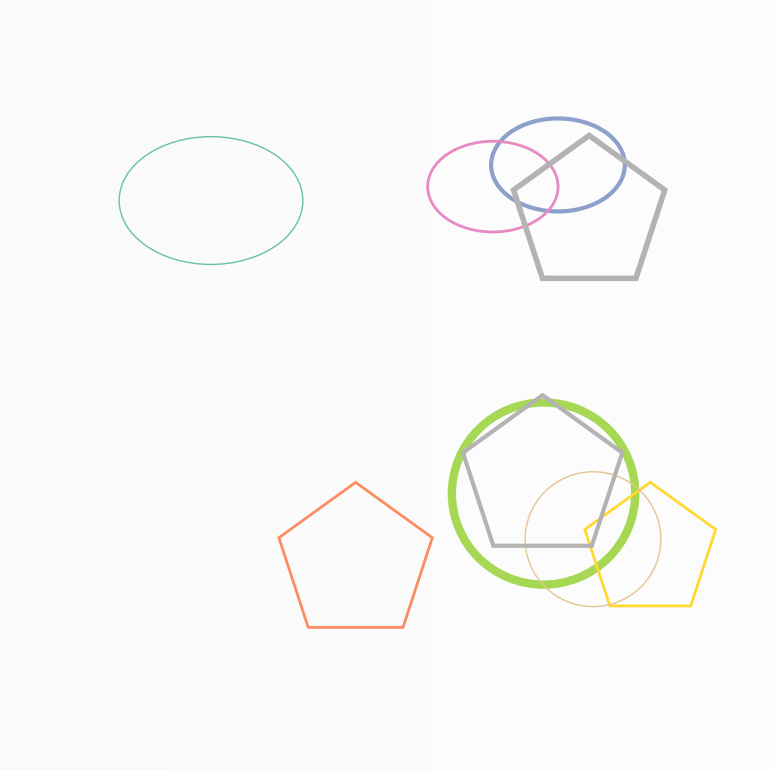[{"shape": "oval", "thickness": 0.5, "radius": 0.59, "center": [0.272, 0.74]}, {"shape": "pentagon", "thickness": 1, "radius": 0.52, "center": [0.459, 0.269]}, {"shape": "oval", "thickness": 1.5, "radius": 0.43, "center": [0.72, 0.786]}, {"shape": "oval", "thickness": 1, "radius": 0.42, "center": [0.636, 0.758]}, {"shape": "circle", "thickness": 3, "radius": 0.59, "center": [0.701, 0.359]}, {"shape": "pentagon", "thickness": 1, "radius": 0.44, "center": [0.839, 0.285]}, {"shape": "circle", "thickness": 0.5, "radius": 0.44, "center": [0.765, 0.3]}, {"shape": "pentagon", "thickness": 1.5, "radius": 0.54, "center": [0.7, 0.379]}, {"shape": "pentagon", "thickness": 2, "radius": 0.51, "center": [0.76, 0.722]}]